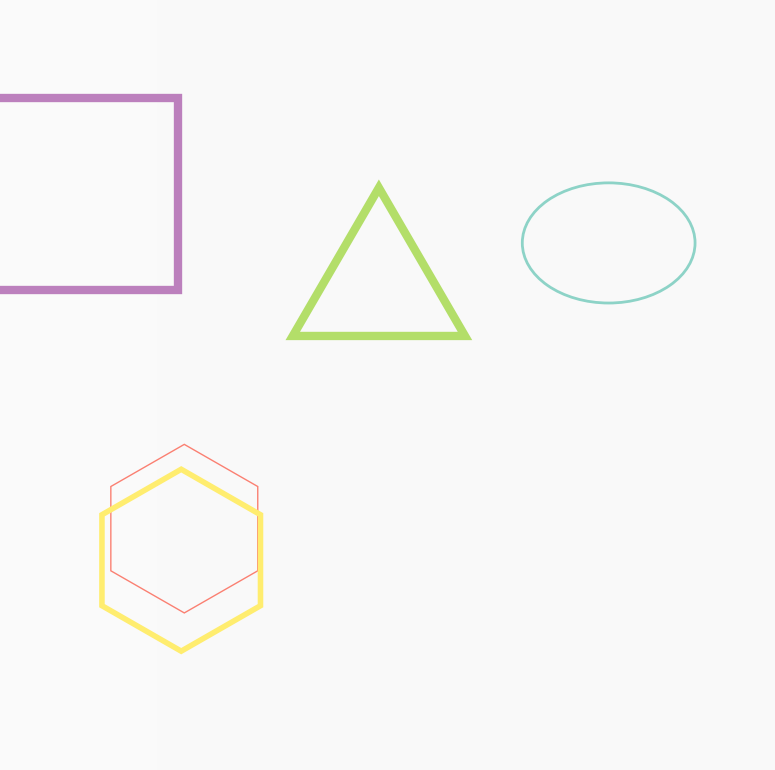[{"shape": "oval", "thickness": 1, "radius": 0.56, "center": [0.785, 0.684]}, {"shape": "hexagon", "thickness": 0.5, "radius": 0.55, "center": [0.238, 0.313]}, {"shape": "triangle", "thickness": 3, "radius": 0.64, "center": [0.489, 0.628]}, {"shape": "square", "thickness": 3, "radius": 0.62, "center": [0.106, 0.748]}, {"shape": "hexagon", "thickness": 2, "radius": 0.59, "center": [0.234, 0.272]}]